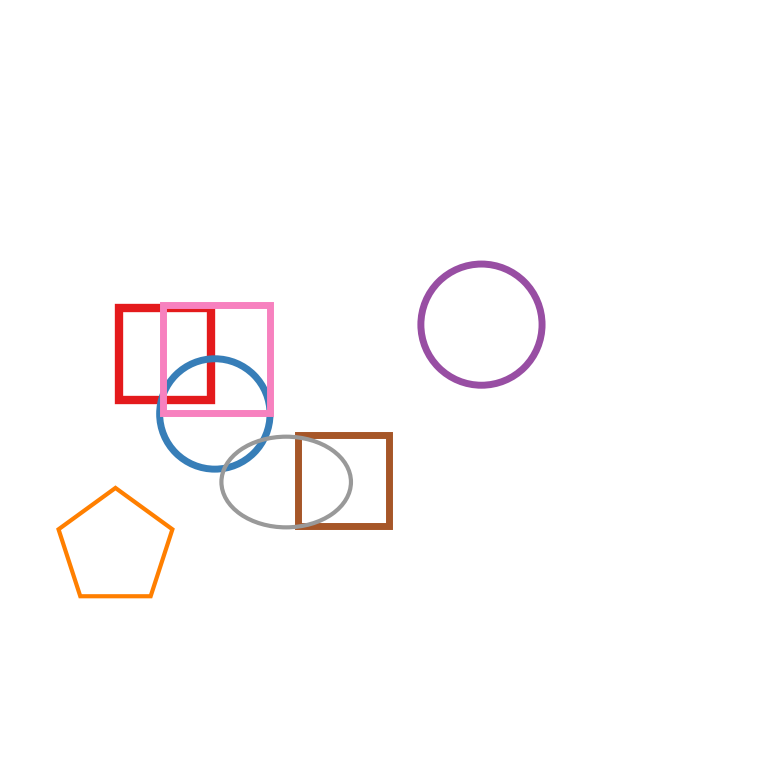[{"shape": "square", "thickness": 3, "radius": 0.3, "center": [0.214, 0.54]}, {"shape": "circle", "thickness": 2.5, "radius": 0.36, "center": [0.279, 0.462]}, {"shape": "circle", "thickness": 2.5, "radius": 0.39, "center": [0.625, 0.578]}, {"shape": "pentagon", "thickness": 1.5, "radius": 0.39, "center": [0.15, 0.289]}, {"shape": "square", "thickness": 2.5, "radius": 0.3, "center": [0.446, 0.376]}, {"shape": "square", "thickness": 2.5, "radius": 0.35, "center": [0.281, 0.534]}, {"shape": "oval", "thickness": 1.5, "radius": 0.42, "center": [0.372, 0.374]}]